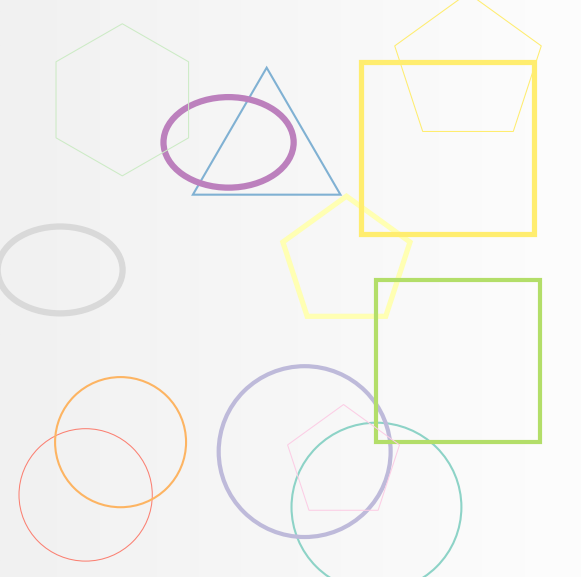[{"shape": "circle", "thickness": 1, "radius": 0.73, "center": [0.648, 0.121]}, {"shape": "pentagon", "thickness": 2.5, "radius": 0.58, "center": [0.596, 0.544]}, {"shape": "circle", "thickness": 2, "radius": 0.74, "center": [0.524, 0.217]}, {"shape": "circle", "thickness": 0.5, "radius": 0.57, "center": [0.147, 0.142]}, {"shape": "triangle", "thickness": 1, "radius": 0.73, "center": [0.459, 0.735]}, {"shape": "circle", "thickness": 1, "radius": 0.56, "center": [0.207, 0.233]}, {"shape": "square", "thickness": 2, "radius": 0.7, "center": [0.789, 0.374]}, {"shape": "pentagon", "thickness": 0.5, "radius": 0.51, "center": [0.591, 0.197]}, {"shape": "oval", "thickness": 3, "radius": 0.54, "center": [0.103, 0.532]}, {"shape": "oval", "thickness": 3, "radius": 0.56, "center": [0.393, 0.753]}, {"shape": "hexagon", "thickness": 0.5, "radius": 0.66, "center": [0.21, 0.826]}, {"shape": "square", "thickness": 2.5, "radius": 0.74, "center": [0.771, 0.743]}, {"shape": "pentagon", "thickness": 0.5, "radius": 0.66, "center": [0.805, 0.879]}]